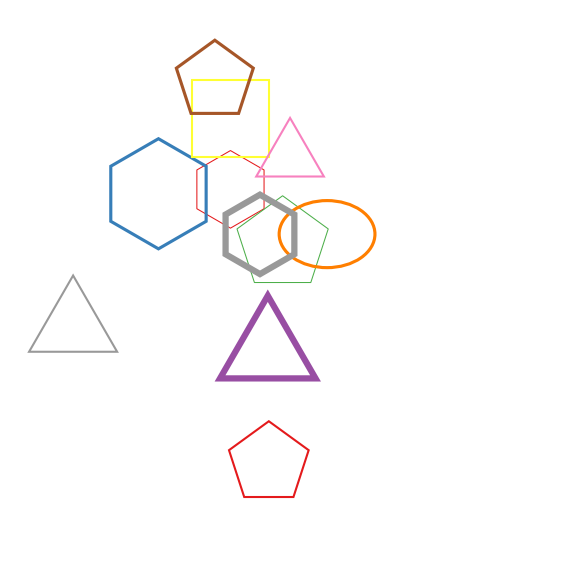[{"shape": "pentagon", "thickness": 1, "radius": 0.36, "center": [0.466, 0.197]}, {"shape": "hexagon", "thickness": 0.5, "radius": 0.34, "center": [0.399, 0.671]}, {"shape": "hexagon", "thickness": 1.5, "radius": 0.48, "center": [0.274, 0.664]}, {"shape": "pentagon", "thickness": 0.5, "radius": 0.42, "center": [0.489, 0.577]}, {"shape": "triangle", "thickness": 3, "radius": 0.48, "center": [0.464, 0.392]}, {"shape": "oval", "thickness": 1.5, "radius": 0.41, "center": [0.566, 0.594]}, {"shape": "square", "thickness": 1, "radius": 0.34, "center": [0.399, 0.794]}, {"shape": "pentagon", "thickness": 1.5, "radius": 0.35, "center": [0.372, 0.859]}, {"shape": "triangle", "thickness": 1, "radius": 0.34, "center": [0.502, 0.727]}, {"shape": "triangle", "thickness": 1, "radius": 0.44, "center": [0.127, 0.434]}, {"shape": "hexagon", "thickness": 3, "radius": 0.34, "center": [0.45, 0.593]}]